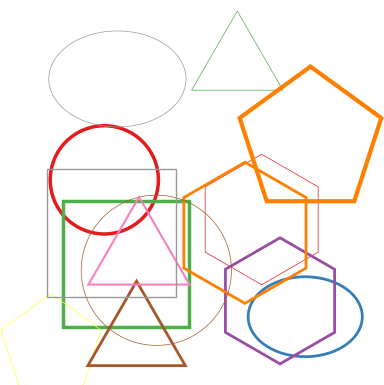[{"shape": "circle", "thickness": 2.5, "radius": 0.7, "center": [0.271, 0.533]}, {"shape": "hexagon", "thickness": 0.5, "radius": 0.85, "center": [0.68, 0.43]}, {"shape": "oval", "thickness": 2, "radius": 0.74, "center": [0.793, 0.177]}, {"shape": "triangle", "thickness": 0.5, "radius": 0.69, "center": [0.616, 0.834]}, {"shape": "square", "thickness": 2.5, "radius": 0.82, "center": [0.327, 0.314]}, {"shape": "hexagon", "thickness": 2, "radius": 0.82, "center": [0.727, 0.219]}, {"shape": "pentagon", "thickness": 3, "radius": 0.97, "center": [0.806, 0.634]}, {"shape": "hexagon", "thickness": 2, "radius": 0.92, "center": [0.636, 0.395]}, {"shape": "pentagon", "thickness": 0.5, "radius": 0.69, "center": [0.132, 0.1]}, {"shape": "circle", "thickness": 0.5, "radius": 0.98, "center": [0.406, 0.298]}, {"shape": "triangle", "thickness": 2, "radius": 0.73, "center": [0.355, 0.123]}, {"shape": "triangle", "thickness": 1.5, "radius": 0.76, "center": [0.361, 0.337]}, {"shape": "oval", "thickness": 0.5, "radius": 0.89, "center": [0.305, 0.795]}, {"shape": "square", "thickness": 1, "radius": 0.83, "center": [0.289, 0.395]}]